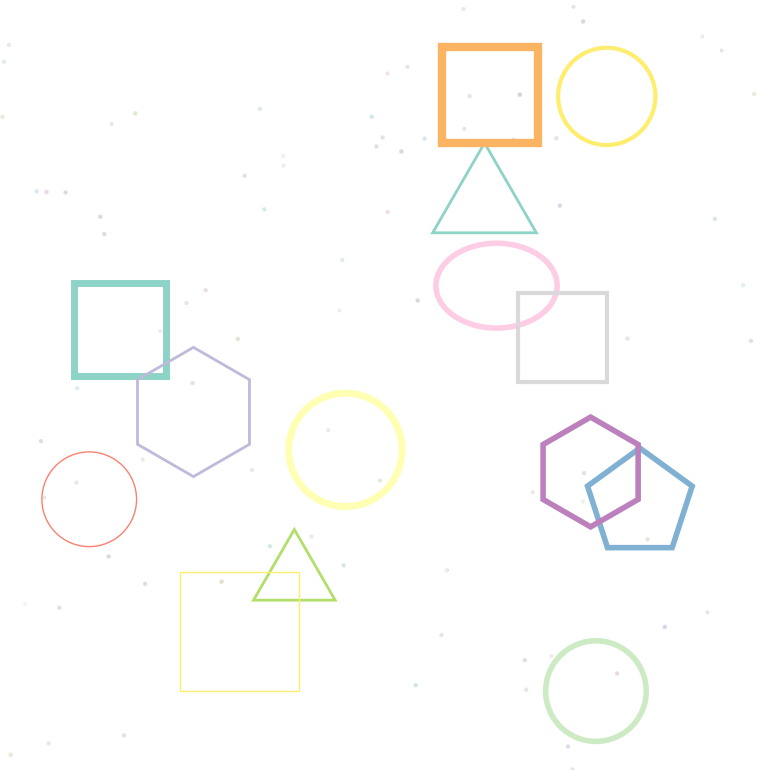[{"shape": "triangle", "thickness": 1, "radius": 0.39, "center": [0.629, 0.737]}, {"shape": "square", "thickness": 2.5, "radius": 0.3, "center": [0.156, 0.572]}, {"shape": "circle", "thickness": 2.5, "radius": 0.37, "center": [0.449, 0.416]}, {"shape": "hexagon", "thickness": 1, "radius": 0.42, "center": [0.251, 0.465]}, {"shape": "circle", "thickness": 0.5, "radius": 0.31, "center": [0.116, 0.352]}, {"shape": "pentagon", "thickness": 2, "radius": 0.36, "center": [0.831, 0.347]}, {"shape": "square", "thickness": 3, "radius": 0.31, "center": [0.637, 0.877]}, {"shape": "triangle", "thickness": 1, "radius": 0.31, "center": [0.382, 0.251]}, {"shape": "oval", "thickness": 2, "radius": 0.39, "center": [0.645, 0.629]}, {"shape": "square", "thickness": 1.5, "radius": 0.29, "center": [0.731, 0.561]}, {"shape": "hexagon", "thickness": 2, "radius": 0.36, "center": [0.767, 0.387]}, {"shape": "circle", "thickness": 2, "radius": 0.33, "center": [0.774, 0.102]}, {"shape": "square", "thickness": 0.5, "radius": 0.39, "center": [0.311, 0.18]}, {"shape": "circle", "thickness": 1.5, "radius": 0.32, "center": [0.788, 0.875]}]